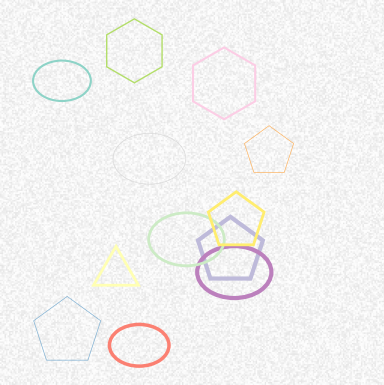[{"shape": "oval", "thickness": 1.5, "radius": 0.38, "center": [0.161, 0.79]}, {"shape": "triangle", "thickness": 2, "radius": 0.34, "center": [0.301, 0.293]}, {"shape": "pentagon", "thickness": 3, "radius": 0.44, "center": [0.598, 0.348]}, {"shape": "oval", "thickness": 2.5, "radius": 0.39, "center": [0.362, 0.103]}, {"shape": "pentagon", "thickness": 0.5, "radius": 0.46, "center": [0.175, 0.139]}, {"shape": "pentagon", "thickness": 0.5, "radius": 0.34, "center": [0.699, 0.606]}, {"shape": "hexagon", "thickness": 1, "radius": 0.42, "center": [0.349, 0.868]}, {"shape": "hexagon", "thickness": 1.5, "radius": 0.47, "center": [0.582, 0.784]}, {"shape": "oval", "thickness": 0.5, "radius": 0.47, "center": [0.388, 0.588]}, {"shape": "oval", "thickness": 3, "radius": 0.48, "center": [0.609, 0.293]}, {"shape": "oval", "thickness": 2, "radius": 0.49, "center": [0.484, 0.378]}, {"shape": "pentagon", "thickness": 2, "radius": 0.38, "center": [0.614, 0.426]}]